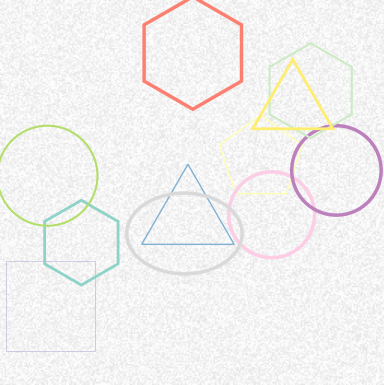[{"shape": "hexagon", "thickness": 2, "radius": 0.55, "center": [0.211, 0.37]}, {"shape": "pentagon", "thickness": 1, "radius": 0.56, "center": [0.678, 0.588]}, {"shape": "square", "thickness": 0.5, "radius": 0.58, "center": [0.131, 0.206]}, {"shape": "hexagon", "thickness": 2.5, "radius": 0.73, "center": [0.501, 0.862]}, {"shape": "triangle", "thickness": 1, "radius": 0.69, "center": [0.488, 0.435]}, {"shape": "circle", "thickness": 1.5, "radius": 0.65, "center": [0.123, 0.544]}, {"shape": "circle", "thickness": 2.5, "radius": 0.56, "center": [0.706, 0.442]}, {"shape": "oval", "thickness": 2.5, "radius": 0.75, "center": [0.479, 0.394]}, {"shape": "circle", "thickness": 2.5, "radius": 0.58, "center": [0.874, 0.557]}, {"shape": "hexagon", "thickness": 1.5, "radius": 0.62, "center": [0.807, 0.764]}, {"shape": "triangle", "thickness": 2, "radius": 0.6, "center": [0.76, 0.726]}]